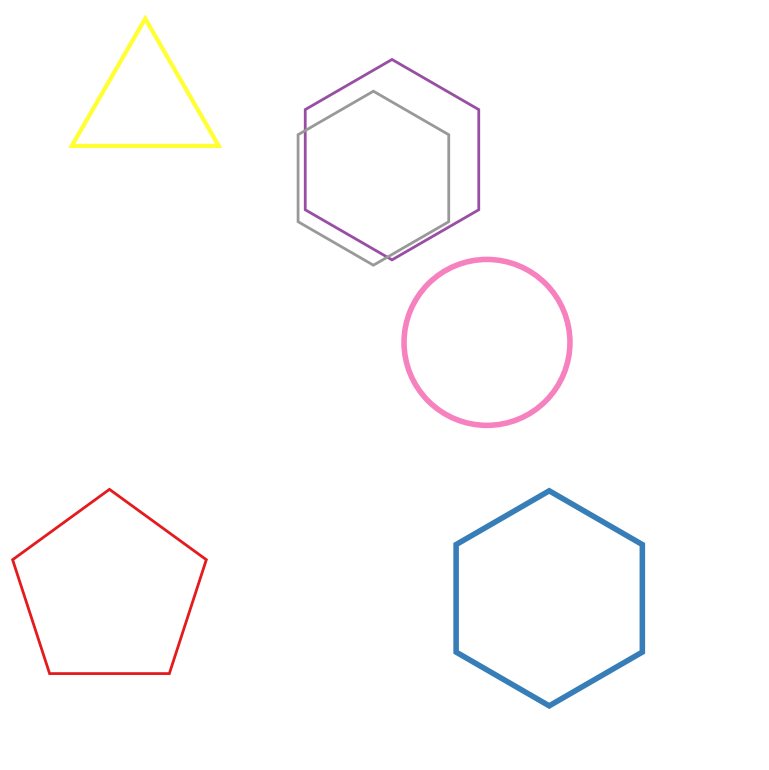[{"shape": "pentagon", "thickness": 1, "radius": 0.66, "center": [0.142, 0.232]}, {"shape": "hexagon", "thickness": 2, "radius": 0.7, "center": [0.713, 0.223]}, {"shape": "hexagon", "thickness": 1, "radius": 0.65, "center": [0.509, 0.793]}, {"shape": "triangle", "thickness": 1.5, "radius": 0.55, "center": [0.189, 0.866]}, {"shape": "circle", "thickness": 2, "radius": 0.54, "center": [0.632, 0.555]}, {"shape": "hexagon", "thickness": 1, "radius": 0.56, "center": [0.485, 0.769]}]